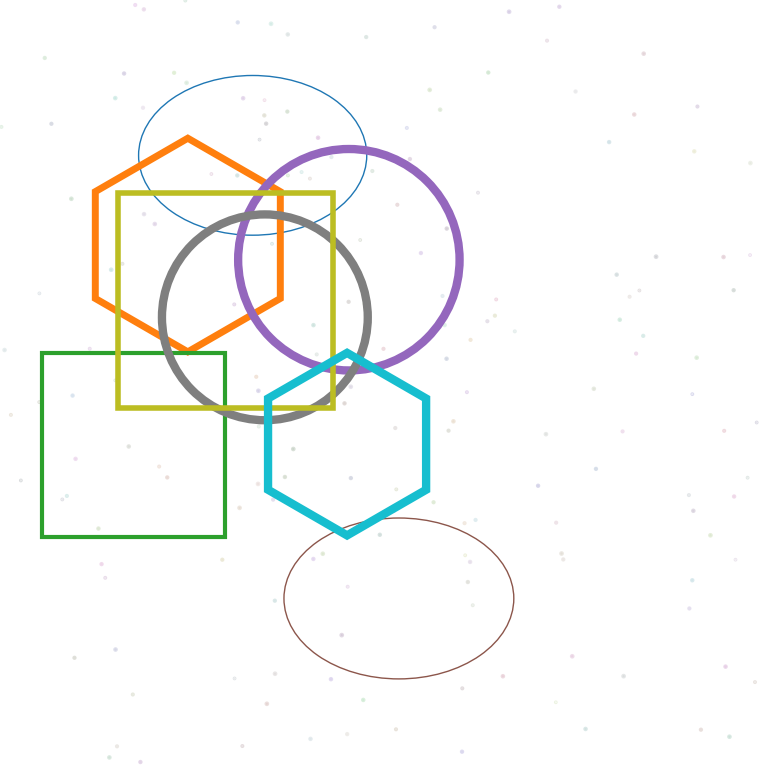[{"shape": "oval", "thickness": 0.5, "radius": 0.74, "center": [0.328, 0.798]}, {"shape": "hexagon", "thickness": 2.5, "radius": 0.69, "center": [0.244, 0.682]}, {"shape": "square", "thickness": 1.5, "radius": 0.6, "center": [0.173, 0.422]}, {"shape": "circle", "thickness": 3, "radius": 0.72, "center": [0.453, 0.663]}, {"shape": "oval", "thickness": 0.5, "radius": 0.75, "center": [0.518, 0.223]}, {"shape": "circle", "thickness": 3, "radius": 0.67, "center": [0.344, 0.588]}, {"shape": "square", "thickness": 2, "radius": 0.7, "center": [0.293, 0.61]}, {"shape": "hexagon", "thickness": 3, "radius": 0.59, "center": [0.451, 0.423]}]